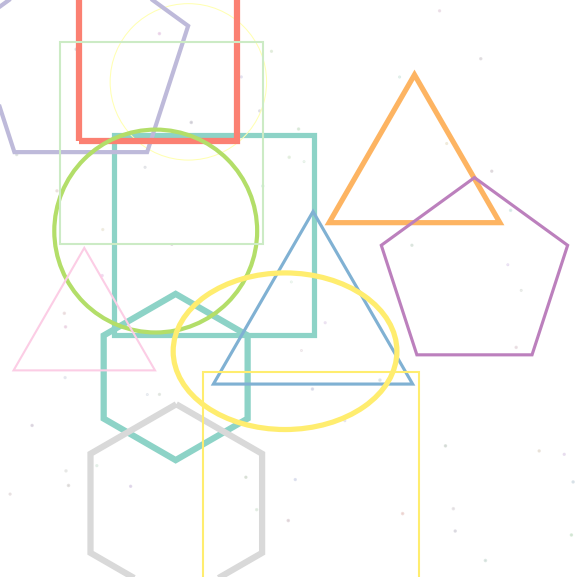[{"shape": "square", "thickness": 2.5, "radius": 0.86, "center": [0.37, 0.592]}, {"shape": "hexagon", "thickness": 3, "radius": 0.72, "center": [0.304, 0.346]}, {"shape": "circle", "thickness": 0.5, "radius": 0.68, "center": [0.326, 0.857]}, {"shape": "pentagon", "thickness": 2, "radius": 0.98, "center": [0.14, 0.894]}, {"shape": "square", "thickness": 3, "radius": 0.68, "center": [0.274, 0.892]}, {"shape": "triangle", "thickness": 1.5, "radius": 1.0, "center": [0.542, 0.434]}, {"shape": "triangle", "thickness": 2.5, "radius": 0.85, "center": [0.718, 0.699]}, {"shape": "circle", "thickness": 2, "radius": 0.88, "center": [0.27, 0.599]}, {"shape": "triangle", "thickness": 1, "radius": 0.71, "center": [0.146, 0.428]}, {"shape": "hexagon", "thickness": 3, "radius": 0.86, "center": [0.305, 0.128]}, {"shape": "pentagon", "thickness": 1.5, "radius": 0.85, "center": [0.822, 0.522]}, {"shape": "square", "thickness": 1, "radius": 0.88, "center": [0.28, 0.751]}, {"shape": "oval", "thickness": 2.5, "radius": 0.97, "center": [0.494, 0.391]}, {"shape": "square", "thickness": 1, "radius": 0.94, "center": [0.539, 0.167]}]